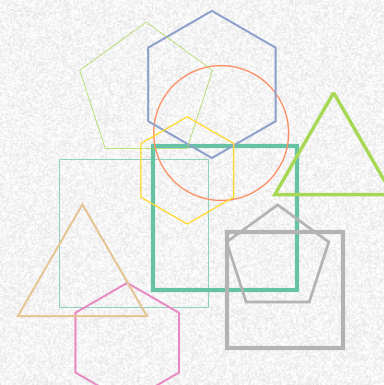[{"shape": "square", "thickness": 0.5, "radius": 0.96, "center": [0.347, 0.394]}, {"shape": "square", "thickness": 3, "radius": 0.93, "center": [0.584, 0.433]}, {"shape": "circle", "thickness": 1, "radius": 0.88, "center": [0.574, 0.654]}, {"shape": "hexagon", "thickness": 1.5, "radius": 0.96, "center": [0.55, 0.781]}, {"shape": "hexagon", "thickness": 1.5, "radius": 0.78, "center": [0.33, 0.11]}, {"shape": "pentagon", "thickness": 0.5, "radius": 0.91, "center": [0.38, 0.761]}, {"shape": "triangle", "thickness": 2.5, "radius": 0.88, "center": [0.867, 0.583]}, {"shape": "hexagon", "thickness": 1, "radius": 0.7, "center": [0.486, 0.557]}, {"shape": "triangle", "thickness": 1.5, "radius": 0.97, "center": [0.214, 0.276]}, {"shape": "pentagon", "thickness": 2, "radius": 0.7, "center": [0.721, 0.328]}, {"shape": "square", "thickness": 3, "radius": 0.75, "center": [0.741, 0.247]}]